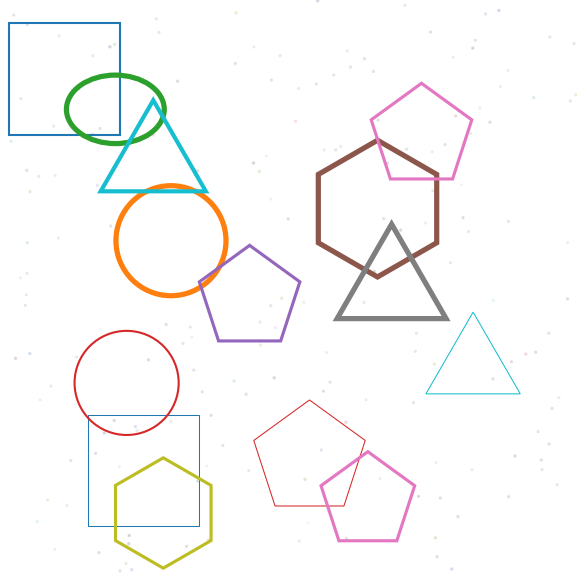[{"shape": "square", "thickness": 0.5, "radius": 0.48, "center": [0.249, 0.185]}, {"shape": "square", "thickness": 1, "radius": 0.48, "center": [0.112, 0.863]}, {"shape": "circle", "thickness": 2.5, "radius": 0.48, "center": [0.296, 0.582]}, {"shape": "oval", "thickness": 2.5, "radius": 0.42, "center": [0.2, 0.81]}, {"shape": "circle", "thickness": 1, "radius": 0.45, "center": [0.219, 0.336]}, {"shape": "pentagon", "thickness": 0.5, "radius": 0.51, "center": [0.536, 0.205]}, {"shape": "pentagon", "thickness": 1.5, "radius": 0.46, "center": [0.432, 0.483]}, {"shape": "hexagon", "thickness": 2.5, "radius": 0.59, "center": [0.654, 0.638]}, {"shape": "pentagon", "thickness": 1.5, "radius": 0.46, "center": [0.73, 0.763]}, {"shape": "pentagon", "thickness": 1.5, "radius": 0.43, "center": [0.637, 0.132]}, {"shape": "triangle", "thickness": 2.5, "radius": 0.54, "center": [0.678, 0.502]}, {"shape": "hexagon", "thickness": 1.5, "radius": 0.48, "center": [0.283, 0.111]}, {"shape": "triangle", "thickness": 0.5, "radius": 0.47, "center": [0.819, 0.364]}, {"shape": "triangle", "thickness": 2, "radius": 0.53, "center": [0.265, 0.72]}]